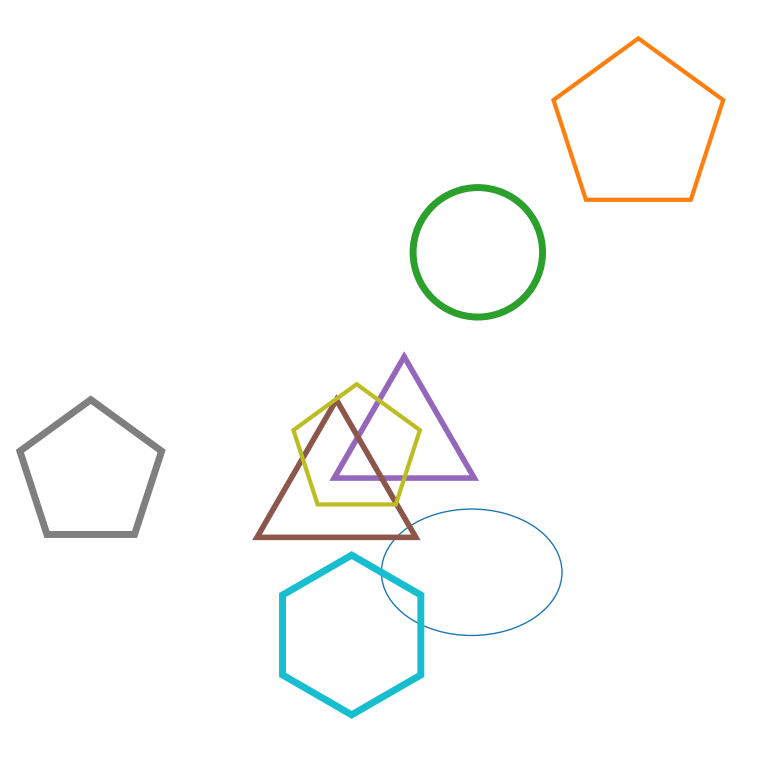[{"shape": "oval", "thickness": 0.5, "radius": 0.59, "center": [0.613, 0.257]}, {"shape": "pentagon", "thickness": 1.5, "radius": 0.58, "center": [0.829, 0.834]}, {"shape": "circle", "thickness": 2.5, "radius": 0.42, "center": [0.621, 0.672]}, {"shape": "triangle", "thickness": 2, "radius": 0.53, "center": [0.525, 0.432]}, {"shape": "triangle", "thickness": 2, "radius": 0.6, "center": [0.437, 0.362]}, {"shape": "pentagon", "thickness": 2.5, "radius": 0.48, "center": [0.118, 0.384]}, {"shape": "pentagon", "thickness": 1.5, "radius": 0.43, "center": [0.463, 0.415]}, {"shape": "hexagon", "thickness": 2.5, "radius": 0.52, "center": [0.457, 0.175]}]